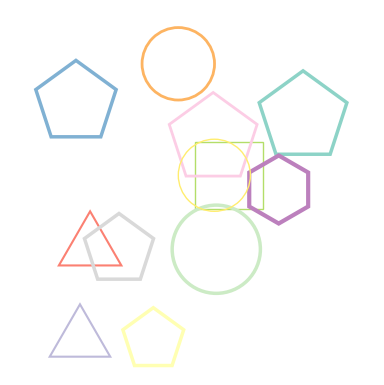[{"shape": "pentagon", "thickness": 2.5, "radius": 0.6, "center": [0.787, 0.696]}, {"shape": "pentagon", "thickness": 2.5, "radius": 0.42, "center": [0.398, 0.118]}, {"shape": "triangle", "thickness": 1.5, "radius": 0.45, "center": [0.208, 0.119]}, {"shape": "triangle", "thickness": 1.5, "radius": 0.47, "center": [0.234, 0.357]}, {"shape": "pentagon", "thickness": 2.5, "radius": 0.55, "center": [0.197, 0.733]}, {"shape": "circle", "thickness": 2, "radius": 0.47, "center": [0.463, 0.834]}, {"shape": "square", "thickness": 1, "radius": 0.44, "center": [0.595, 0.545]}, {"shape": "pentagon", "thickness": 2, "radius": 0.6, "center": [0.554, 0.64]}, {"shape": "pentagon", "thickness": 2.5, "radius": 0.47, "center": [0.309, 0.351]}, {"shape": "hexagon", "thickness": 3, "radius": 0.44, "center": [0.724, 0.508]}, {"shape": "circle", "thickness": 2.5, "radius": 0.57, "center": [0.562, 0.353]}, {"shape": "circle", "thickness": 1, "radius": 0.47, "center": [0.557, 0.545]}]